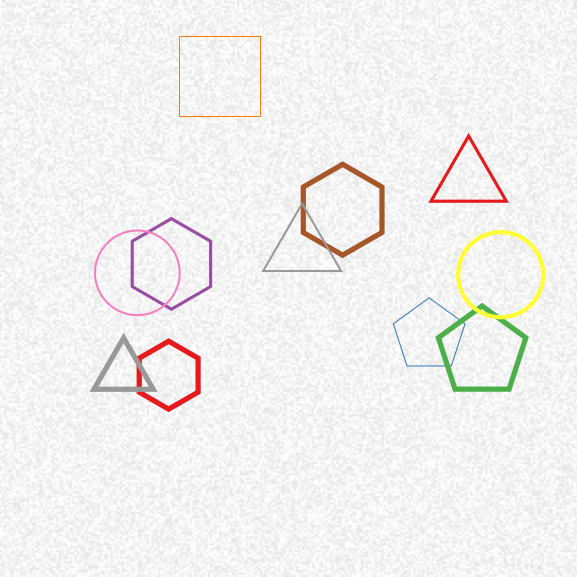[{"shape": "triangle", "thickness": 1.5, "radius": 0.38, "center": [0.811, 0.688]}, {"shape": "hexagon", "thickness": 2.5, "radius": 0.29, "center": [0.292, 0.349]}, {"shape": "pentagon", "thickness": 0.5, "radius": 0.33, "center": [0.743, 0.418]}, {"shape": "pentagon", "thickness": 2.5, "radius": 0.4, "center": [0.835, 0.39]}, {"shape": "hexagon", "thickness": 1.5, "radius": 0.39, "center": [0.297, 0.542]}, {"shape": "square", "thickness": 0.5, "radius": 0.35, "center": [0.38, 0.867]}, {"shape": "circle", "thickness": 2, "radius": 0.37, "center": [0.867, 0.524]}, {"shape": "hexagon", "thickness": 2.5, "radius": 0.39, "center": [0.593, 0.636]}, {"shape": "circle", "thickness": 1, "radius": 0.37, "center": [0.238, 0.527]}, {"shape": "triangle", "thickness": 1, "radius": 0.39, "center": [0.523, 0.569]}, {"shape": "triangle", "thickness": 2.5, "radius": 0.3, "center": [0.214, 0.355]}]